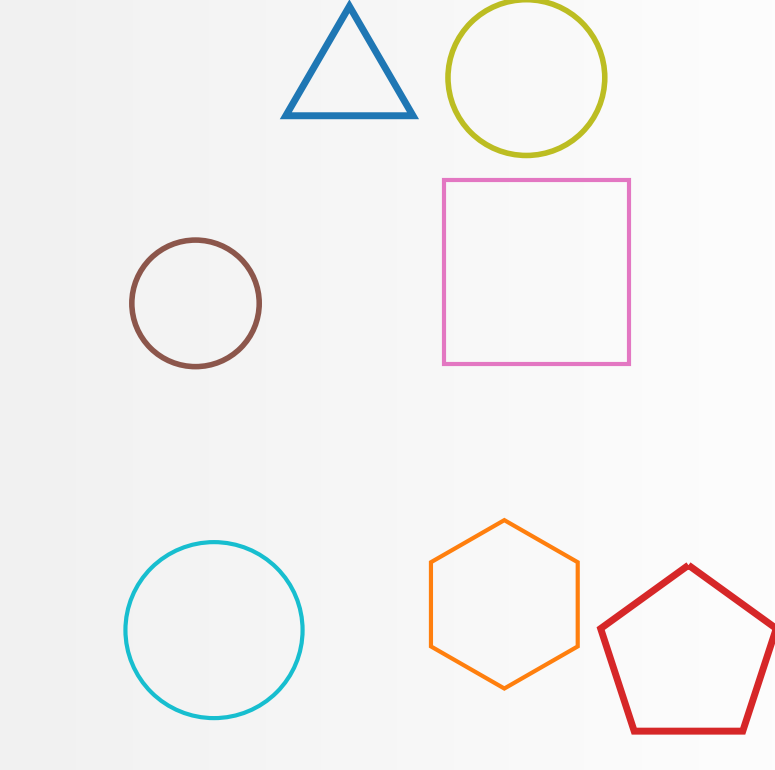[{"shape": "triangle", "thickness": 2.5, "radius": 0.47, "center": [0.451, 0.897]}, {"shape": "hexagon", "thickness": 1.5, "radius": 0.55, "center": [0.651, 0.215]}, {"shape": "pentagon", "thickness": 2.5, "radius": 0.6, "center": [0.888, 0.147]}, {"shape": "circle", "thickness": 2, "radius": 0.41, "center": [0.252, 0.606]}, {"shape": "square", "thickness": 1.5, "radius": 0.6, "center": [0.692, 0.647]}, {"shape": "circle", "thickness": 2, "radius": 0.51, "center": [0.679, 0.899]}, {"shape": "circle", "thickness": 1.5, "radius": 0.57, "center": [0.276, 0.182]}]